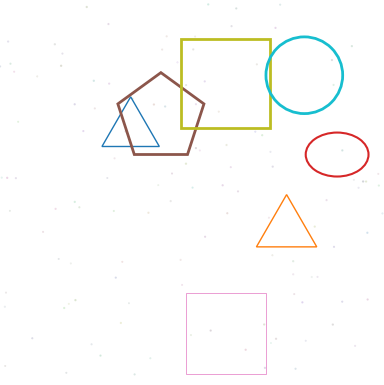[{"shape": "triangle", "thickness": 1, "radius": 0.43, "center": [0.339, 0.663]}, {"shape": "triangle", "thickness": 1, "radius": 0.45, "center": [0.744, 0.404]}, {"shape": "oval", "thickness": 1.5, "radius": 0.41, "center": [0.876, 0.599]}, {"shape": "pentagon", "thickness": 2, "radius": 0.59, "center": [0.418, 0.694]}, {"shape": "square", "thickness": 0.5, "radius": 0.52, "center": [0.587, 0.133]}, {"shape": "square", "thickness": 2, "radius": 0.58, "center": [0.585, 0.783]}, {"shape": "circle", "thickness": 2, "radius": 0.5, "center": [0.79, 0.805]}]